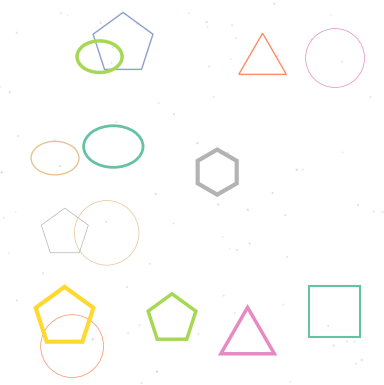[{"shape": "oval", "thickness": 2, "radius": 0.39, "center": [0.294, 0.619]}, {"shape": "square", "thickness": 1.5, "radius": 0.33, "center": [0.869, 0.192]}, {"shape": "triangle", "thickness": 1, "radius": 0.36, "center": [0.682, 0.842]}, {"shape": "circle", "thickness": 0.5, "radius": 0.41, "center": [0.187, 0.101]}, {"shape": "pentagon", "thickness": 1, "radius": 0.41, "center": [0.32, 0.886]}, {"shape": "circle", "thickness": 0.5, "radius": 0.38, "center": [0.87, 0.849]}, {"shape": "triangle", "thickness": 2.5, "radius": 0.4, "center": [0.643, 0.121]}, {"shape": "pentagon", "thickness": 2.5, "radius": 0.33, "center": [0.447, 0.172]}, {"shape": "oval", "thickness": 2.5, "radius": 0.29, "center": [0.259, 0.853]}, {"shape": "pentagon", "thickness": 3, "radius": 0.39, "center": [0.168, 0.176]}, {"shape": "circle", "thickness": 0.5, "radius": 0.42, "center": [0.277, 0.395]}, {"shape": "oval", "thickness": 1, "radius": 0.31, "center": [0.143, 0.589]}, {"shape": "hexagon", "thickness": 3, "radius": 0.29, "center": [0.564, 0.553]}, {"shape": "pentagon", "thickness": 0.5, "radius": 0.32, "center": [0.168, 0.395]}]